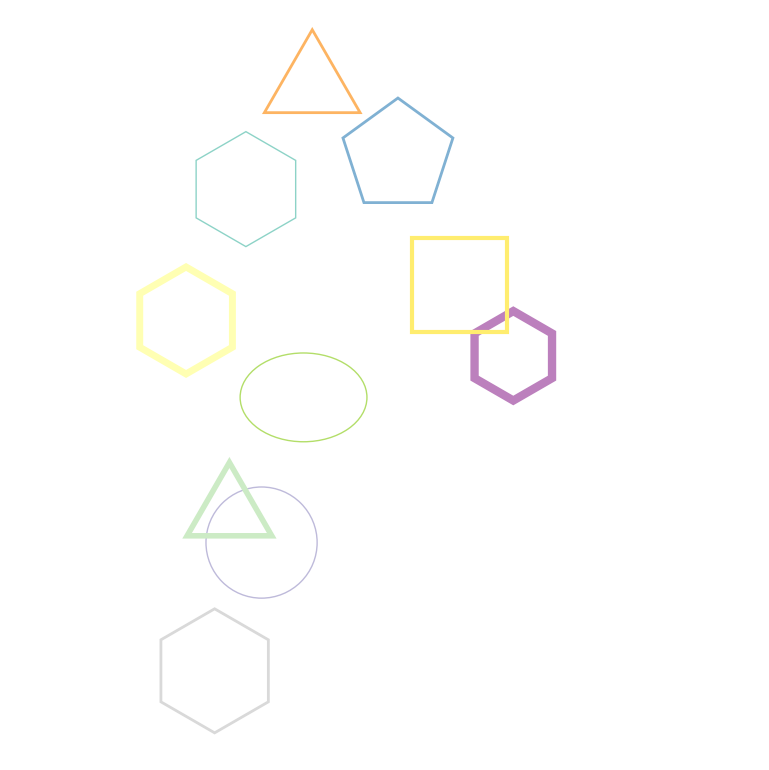[{"shape": "hexagon", "thickness": 0.5, "radius": 0.37, "center": [0.319, 0.754]}, {"shape": "hexagon", "thickness": 2.5, "radius": 0.35, "center": [0.242, 0.584]}, {"shape": "circle", "thickness": 0.5, "radius": 0.36, "center": [0.34, 0.295]}, {"shape": "pentagon", "thickness": 1, "radius": 0.38, "center": [0.517, 0.798]}, {"shape": "triangle", "thickness": 1, "radius": 0.36, "center": [0.406, 0.89]}, {"shape": "oval", "thickness": 0.5, "radius": 0.41, "center": [0.394, 0.484]}, {"shape": "hexagon", "thickness": 1, "radius": 0.4, "center": [0.279, 0.129]}, {"shape": "hexagon", "thickness": 3, "radius": 0.29, "center": [0.667, 0.538]}, {"shape": "triangle", "thickness": 2, "radius": 0.32, "center": [0.298, 0.336]}, {"shape": "square", "thickness": 1.5, "radius": 0.31, "center": [0.597, 0.63]}]